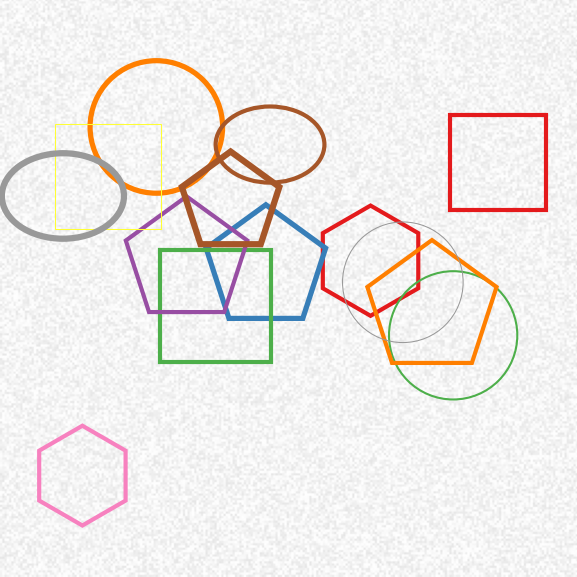[{"shape": "square", "thickness": 2, "radius": 0.41, "center": [0.863, 0.718]}, {"shape": "hexagon", "thickness": 2, "radius": 0.48, "center": [0.642, 0.548]}, {"shape": "pentagon", "thickness": 2.5, "radius": 0.54, "center": [0.46, 0.536]}, {"shape": "circle", "thickness": 1, "radius": 0.56, "center": [0.785, 0.418]}, {"shape": "square", "thickness": 2, "radius": 0.48, "center": [0.373, 0.469]}, {"shape": "pentagon", "thickness": 2, "radius": 0.55, "center": [0.323, 0.548]}, {"shape": "pentagon", "thickness": 2, "radius": 0.59, "center": [0.748, 0.466]}, {"shape": "circle", "thickness": 2.5, "radius": 0.57, "center": [0.271, 0.779]}, {"shape": "square", "thickness": 0.5, "radius": 0.46, "center": [0.187, 0.694]}, {"shape": "pentagon", "thickness": 3, "radius": 0.44, "center": [0.399, 0.648]}, {"shape": "oval", "thickness": 2, "radius": 0.47, "center": [0.468, 0.749]}, {"shape": "hexagon", "thickness": 2, "radius": 0.43, "center": [0.143, 0.176]}, {"shape": "circle", "thickness": 0.5, "radius": 0.52, "center": [0.698, 0.51]}, {"shape": "oval", "thickness": 3, "radius": 0.53, "center": [0.109, 0.66]}]